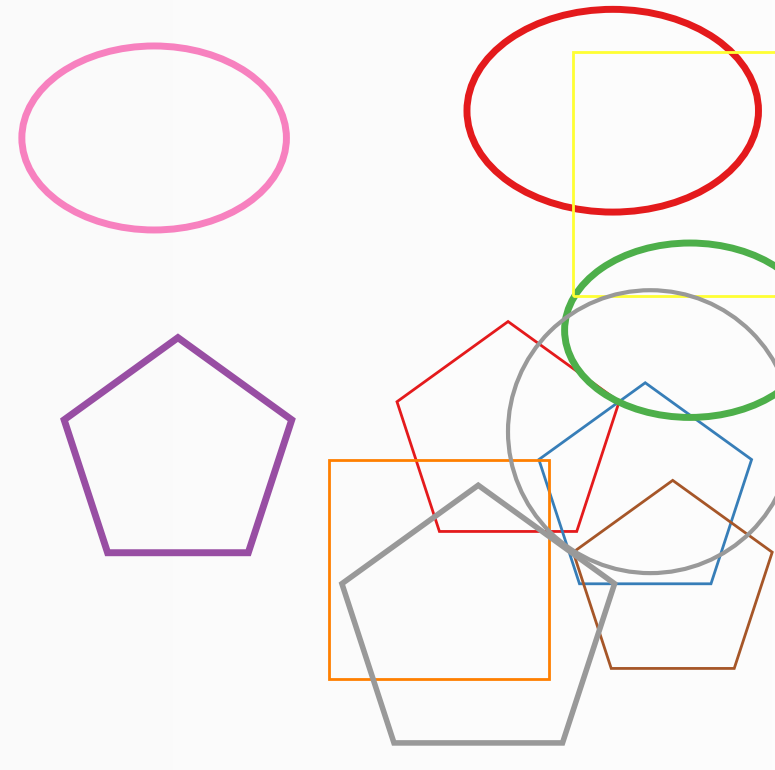[{"shape": "pentagon", "thickness": 1, "radius": 0.75, "center": [0.656, 0.432]}, {"shape": "oval", "thickness": 2.5, "radius": 0.94, "center": [0.791, 0.856]}, {"shape": "pentagon", "thickness": 1, "radius": 0.72, "center": [0.833, 0.359]}, {"shape": "oval", "thickness": 2.5, "radius": 0.81, "center": [0.89, 0.571]}, {"shape": "pentagon", "thickness": 2.5, "radius": 0.77, "center": [0.23, 0.407]}, {"shape": "square", "thickness": 1, "radius": 0.71, "center": [0.567, 0.26]}, {"shape": "square", "thickness": 1, "radius": 0.79, "center": [0.898, 0.774]}, {"shape": "pentagon", "thickness": 1, "radius": 0.68, "center": [0.868, 0.241]}, {"shape": "oval", "thickness": 2.5, "radius": 0.85, "center": [0.199, 0.821]}, {"shape": "pentagon", "thickness": 2, "radius": 0.92, "center": [0.617, 0.185]}, {"shape": "circle", "thickness": 1.5, "radius": 0.92, "center": [0.839, 0.439]}]